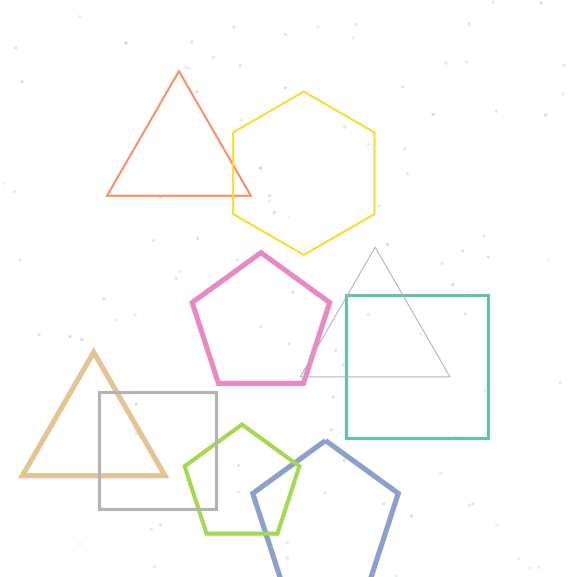[{"shape": "square", "thickness": 1.5, "radius": 0.62, "center": [0.722, 0.365]}, {"shape": "triangle", "thickness": 1, "radius": 0.72, "center": [0.31, 0.732]}, {"shape": "pentagon", "thickness": 2.5, "radius": 0.66, "center": [0.564, 0.104]}, {"shape": "pentagon", "thickness": 2.5, "radius": 0.63, "center": [0.452, 0.437]}, {"shape": "pentagon", "thickness": 2, "radius": 0.52, "center": [0.419, 0.16]}, {"shape": "hexagon", "thickness": 1, "radius": 0.71, "center": [0.526, 0.699]}, {"shape": "triangle", "thickness": 2.5, "radius": 0.71, "center": [0.162, 0.247]}, {"shape": "square", "thickness": 1.5, "radius": 0.51, "center": [0.273, 0.219]}, {"shape": "triangle", "thickness": 0.5, "radius": 0.75, "center": [0.65, 0.421]}]